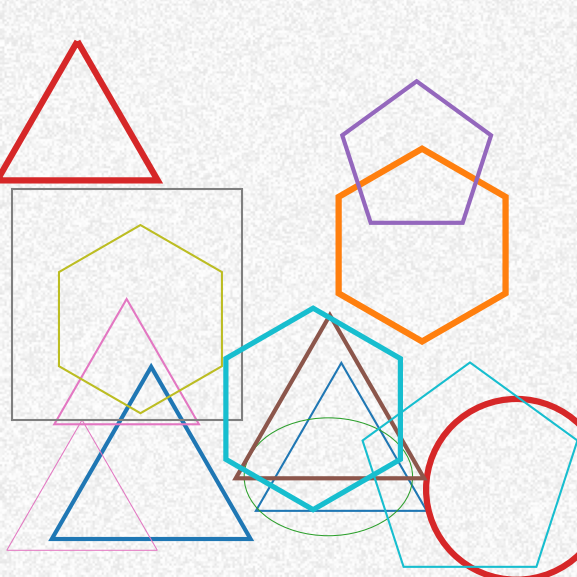[{"shape": "triangle", "thickness": 2, "radius": 0.99, "center": [0.262, 0.165]}, {"shape": "triangle", "thickness": 1, "radius": 0.85, "center": [0.591, 0.2]}, {"shape": "hexagon", "thickness": 3, "radius": 0.83, "center": [0.731, 0.575]}, {"shape": "oval", "thickness": 0.5, "radius": 0.73, "center": [0.569, 0.174]}, {"shape": "circle", "thickness": 3, "radius": 0.78, "center": [0.894, 0.152]}, {"shape": "triangle", "thickness": 3, "radius": 0.8, "center": [0.134, 0.767]}, {"shape": "pentagon", "thickness": 2, "radius": 0.68, "center": [0.722, 0.723]}, {"shape": "triangle", "thickness": 2, "radius": 0.94, "center": [0.571, 0.265]}, {"shape": "triangle", "thickness": 0.5, "radius": 0.75, "center": [0.142, 0.121]}, {"shape": "triangle", "thickness": 1, "radius": 0.72, "center": [0.219, 0.337]}, {"shape": "square", "thickness": 1, "radius": 1.0, "center": [0.219, 0.472]}, {"shape": "hexagon", "thickness": 1, "radius": 0.81, "center": [0.243, 0.447]}, {"shape": "hexagon", "thickness": 2.5, "radius": 0.87, "center": [0.542, 0.291]}, {"shape": "pentagon", "thickness": 1, "radius": 0.98, "center": [0.814, 0.176]}]